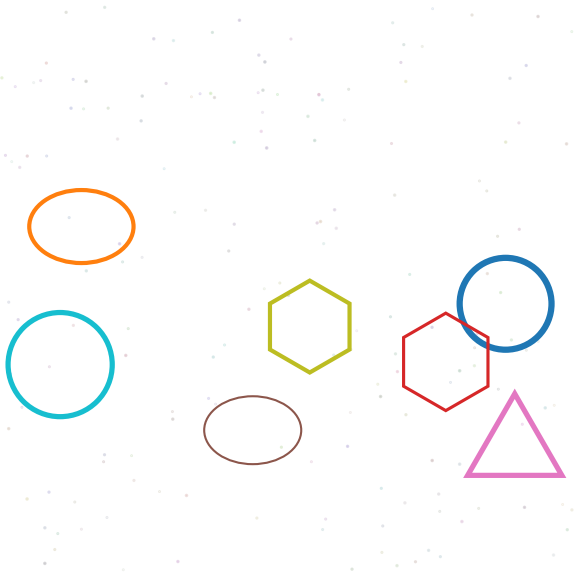[{"shape": "circle", "thickness": 3, "radius": 0.4, "center": [0.875, 0.473]}, {"shape": "oval", "thickness": 2, "radius": 0.45, "center": [0.141, 0.607]}, {"shape": "hexagon", "thickness": 1.5, "radius": 0.42, "center": [0.772, 0.373]}, {"shape": "oval", "thickness": 1, "radius": 0.42, "center": [0.438, 0.254]}, {"shape": "triangle", "thickness": 2.5, "radius": 0.47, "center": [0.891, 0.223]}, {"shape": "hexagon", "thickness": 2, "radius": 0.4, "center": [0.536, 0.434]}, {"shape": "circle", "thickness": 2.5, "radius": 0.45, "center": [0.104, 0.368]}]